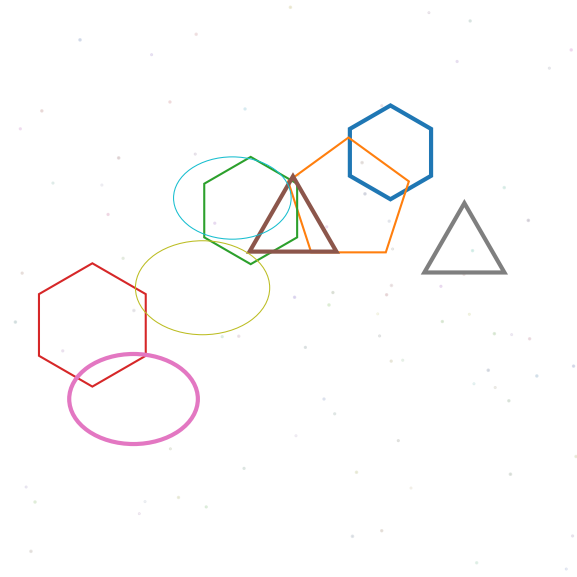[{"shape": "hexagon", "thickness": 2, "radius": 0.41, "center": [0.676, 0.735]}, {"shape": "pentagon", "thickness": 1, "radius": 0.55, "center": [0.603, 0.651]}, {"shape": "hexagon", "thickness": 1, "radius": 0.46, "center": [0.434, 0.635]}, {"shape": "hexagon", "thickness": 1, "radius": 0.53, "center": [0.16, 0.436]}, {"shape": "triangle", "thickness": 2, "radius": 0.43, "center": [0.507, 0.607]}, {"shape": "oval", "thickness": 2, "radius": 0.56, "center": [0.231, 0.308]}, {"shape": "triangle", "thickness": 2, "radius": 0.4, "center": [0.804, 0.567]}, {"shape": "oval", "thickness": 0.5, "radius": 0.58, "center": [0.351, 0.501]}, {"shape": "oval", "thickness": 0.5, "radius": 0.51, "center": [0.402, 0.656]}]